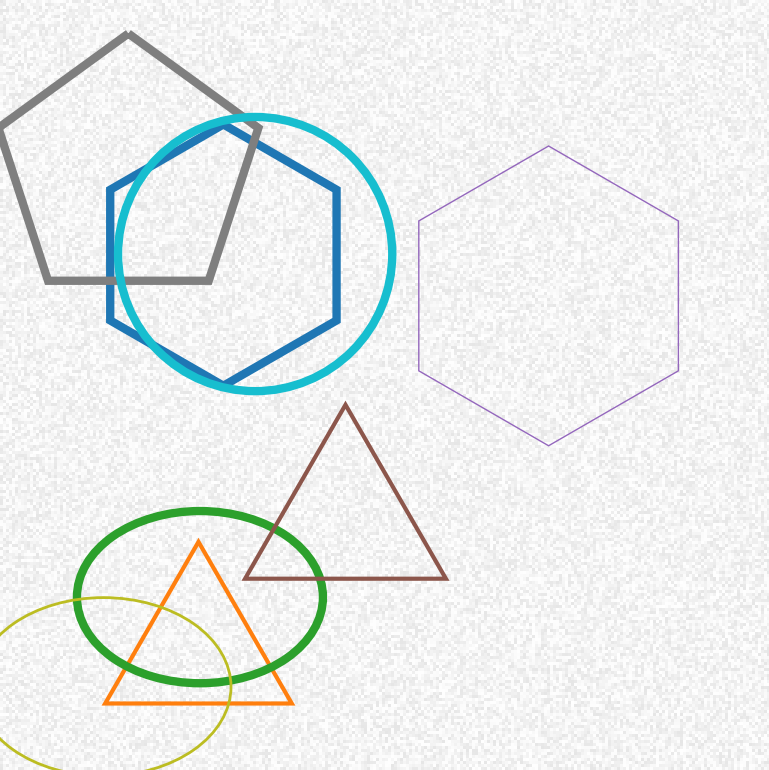[{"shape": "hexagon", "thickness": 3, "radius": 0.85, "center": [0.29, 0.669]}, {"shape": "triangle", "thickness": 1.5, "radius": 0.7, "center": [0.258, 0.156]}, {"shape": "oval", "thickness": 3, "radius": 0.8, "center": [0.26, 0.224]}, {"shape": "hexagon", "thickness": 0.5, "radius": 0.97, "center": [0.712, 0.616]}, {"shape": "triangle", "thickness": 1.5, "radius": 0.75, "center": [0.449, 0.324]}, {"shape": "pentagon", "thickness": 3, "radius": 0.89, "center": [0.167, 0.779]}, {"shape": "oval", "thickness": 1, "radius": 0.83, "center": [0.134, 0.108]}, {"shape": "circle", "thickness": 3, "radius": 0.89, "center": [0.331, 0.67]}]